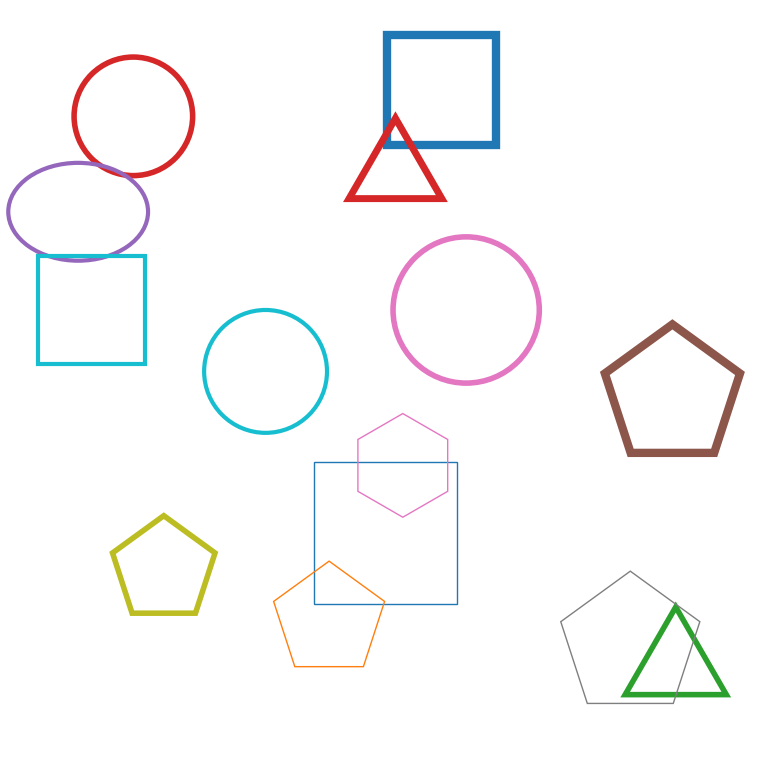[{"shape": "square", "thickness": 0.5, "radius": 0.46, "center": [0.501, 0.308]}, {"shape": "square", "thickness": 3, "radius": 0.36, "center": [0.573, 0.883]}, {"shape": "pentagon", "thickness": 0.5, "radius": 0.38, "center": [0.427, 0.195]}, {"shape": "triangle", "thickness": 2, "radius": 0.38, "center": [0.878, 0.136]}, {"shape": "triangle", "thickness": 2.5, "radius": 0.35, "center": [0.514, 0.777]}, {"shape": "circle", "thickness": 2, "radius": 0.38, "center": [0.173, 0.849]}, {"shape": "oval", "thickness": 1.5, "radius": 0.45, "center": [0.102, 0.725]}, {"shape": "pentagon", "thickness": 3, "radius": 0.46, "center": [0.873, 0.487]}, {"shape": "circle", "thickness": 2, "radius": 0.47, "center": [0.605, 0.597]}, {"shape": "hexagon", "thickness": 0.5, "radius": 0.34, "center": [0.523, 0.396]}, {"shape": "pentagon", "thickness": 0.5, "radius": 0.47, "center": [0.819, 0.163]}, {"shape": "pentagon", "thickness": 2, "radius": 0.35, "center": [0.213, 0.26]}, {"shape": "circle", "thickness": 1.5, "radius": 0.4, "center": [0.345, 0.518]}, {"shape": "square", "thickness": 1.5, "radius": 0.35, "center": [0.119, 0.598]}]